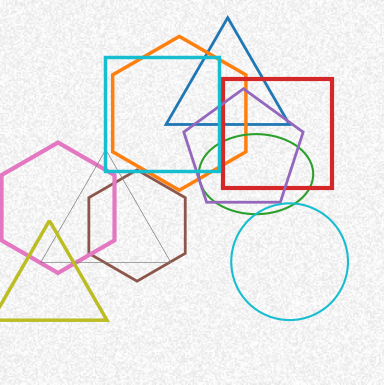[{"shape": "triangle", "thickness": 2, "radius": 0.92, "center": [0.591, 0.769]}, {"shape": "hexagon", "thickness": 2.5, "radius": 1.0, "center": [0.466, 0.706]}, {"shape": "oval", "thickness": 1.5, "radius": 0.74, "center": [0.665, 0.548]}, {"shape": "square", "thickness": 3, "radius": 0.71, "center": [0.721, 0.654]}, {"shape": "pentagon", "thickness": 2, "radius": 0.81, "center": [0.632, 0.607]}, {"shape": "hexagon", "thickness": 2, "radius": 0.72, "center": [0.356, 0.414]}, {"shape": "hexagon", "thickness": 3, "radius": 0.85, "center": [0.151, 0.46]}, {"shape": "triangle", "thickness": 0.5, "radius": 0.98, "center": [0.275, 0.416]}, {"shape": "triangle", "thickness": 2.5, "radius": 0.86, "center": [0.128, 0.255]}, {"shape": "square", "thickness": 2.5, "radius": 0.74, "center": [0.421, 0.705]}, {"shape": "circle", "thickness": 1.5, "radius": 0.76, "center": [0.752, 0.32]}]